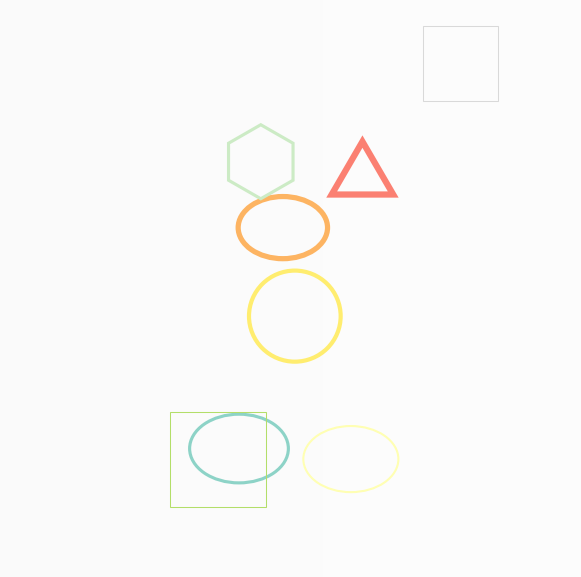[{"shape": "oval", "thickness": 1.5, "radius": 0.42, "center": [0.411, 0.222]}, {"shape": "oval", "thickness": 1, "radius": 0.41, "center": [0.604, 0.204]}, {"shape": "triangle", "thickness": 3, "radius": 0.31, "center": [0.624, 0.693]}, {"shape": "oval", "thickness": 2.5, "radius": 0.38, "center": [0.487, 0.605]}, {"shape": "square", "thickness": 0.5, "radius": 0.41, "center": [0.375, 0.203]}, {"shape": "square", "thickness": 0.5, "radius": 0.32, "center": [0.792, 0.889]}, {"shape": "hexagon", "thickness": 1.5, "radius": 0.32, "center": [0.449, 0.719]}, {"shape": "circle", "thickness": 2, "radius": 0.39, "center": [0.507, 0.452]}]